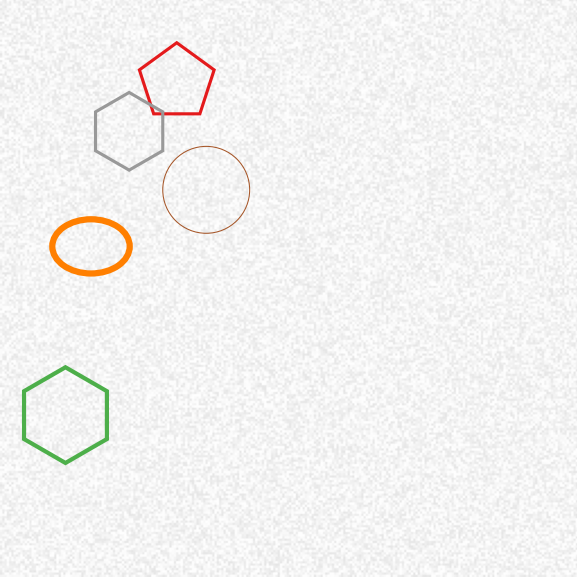[{"shape": "pentagon", "thickness": 1.5, "radius": 0.34, "center": [0.306, 0.857]}, {"shape": "hexagon", "thickness": 2, "radius": 0.41, "center": [0.113, 0.28]}, {"shape": "oval", "thickness": 3, "radius": 0.34, "center": [0.158, 0.573]}, {"shape": "circle", "thickness": 0.5, "radius": 0.38, "center": [0.357, 0.67]}, {"shape": "hexagon", "thickness": 1.5, "radius": 0.34, "center": [0.224, 0.772]}]